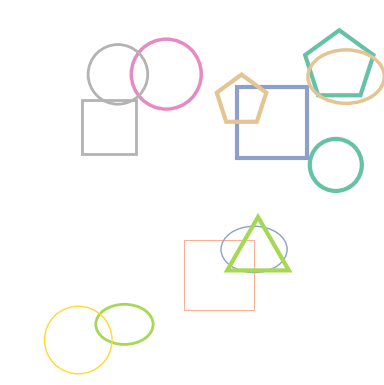[{"shape": "pentagon", "thickness": 3, "radius": 0.47, "center": [0.881, 0.828]}, {"shape": "circle", "thickness": 3, "radius": 0.34, "center": [0.872, 0.572]}, {"shape": "square", "thickness": 0.5, "radius": 0.46, "center": [0.568, 0.285]}, {"shape": "oval", "thickness": 1, "radius": 0.43, "center": [0.66, 0.352]}, {"shape": "square", "thickness": 3, "radius": 0.46, "center": [0.707, 0.682]}, {"shape": "circle", "thickness": 2.5, "radius": 0.45, "center": [0.432, 0.807]}, {"shape": "triangle", "thickness": 3, "radius": 0.46, "center": [0.67, 0.344]}, {"shape": "oval", "thickness": 2, "radius": 0.37, "center": [0.323, 0.158]}, {"shape": "circle", "thickness": 1, "radius": 0.44, "center": [0.203, 0.117]}, {"shape": "pentagon", "thickness": 3, "radius": 0.34, "center": [0.627, 0.739]}, {"shape": "oval", "thickness": 2.5, "radius": 0.5, "center": [0.899, 0.801]}, {"shape": "square", "thickness": 2, "radius": 0.35, "center": [0.283, 0.669]}, {"shape": "circle", "thickness": 2, "radius": 0.39, "center": [0.306, 0.807]}]